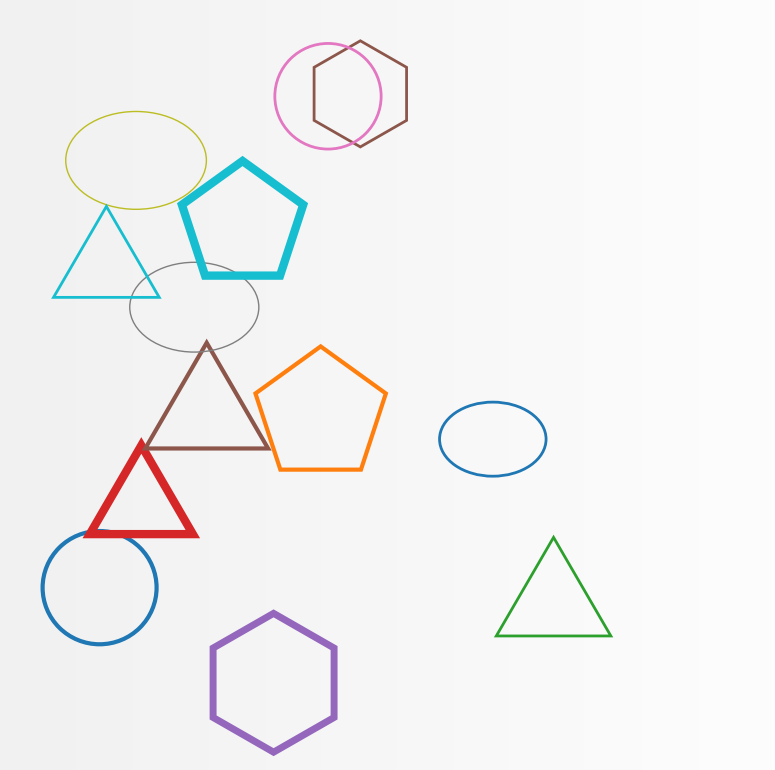[{"shape": "oval", "thickness": 1, "radius": 0.34, "center": [0.636, 0.43]}, {"shape": "circle", "thickness": 1.5, "radius": 0.37, "center": [0.129, 0.237]}, {"shape": "pentagon", "thickness": 1.5, "radius": 0.44, "center": [0.414, 0.462]}, {"shape": "triangle", "thickness": 1, "radius": 0.43, "center": [0.714, 0.217]}, {"shape": "triangle", "thickness": 3, "radius": 0.38, "center": [0.182, 0.345]}, {"shape": "hexagon", "thickness": 2.5, "radius": 0.45, "center": [0.353, 0.113]}, {"shape": "hexagon", "thickness": 1, "radius": 0.34, "center": [0.465, 0.878]}, {"shape": "triangle", "thickness": 1.5, "radius": 0.46, "center": [0.267, 0.463]}, {"shape": "circle", "thickness": 1, "radius": 0.34, "center": [0.423, 0.875]}, {"shape": "oval", "thickness": 0.5, "radius": 0.42, "center": [0.251, 0.601]}, {"shape": "oval", "thickness": 0.5, "radius": 0.45, "center": [0.176, 0.792]}, {"shape": "pentagon", "thickness": 3, "radius": 0.41, "center": [0.313, 0.709]}, {"shape": "triangle", "thickness": 1, "radius": 0.39, "center": [0.137, 0.653]}]